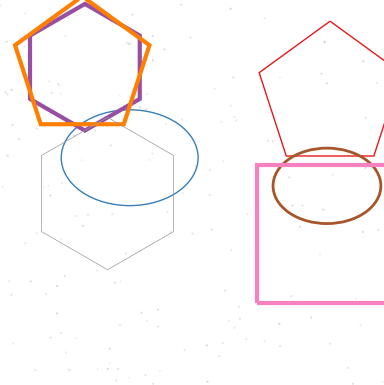[{"shape": "pentagon", "thickness": 1, "radius": 0.97, "center": [0.857, 0.751]}, {"shape": "oval", "thickness": 1, "radius": 0.89, "center": [0.337, 0.59]}, {"shape": "hexagon", "thickness": 3, "radius": 0.82, "center": [0.221, 0.825]}, {"shape": "pentagon", "thickness": 3, "radius": 0.92, "center": [0.214, 0.826]}, {"shape": "oval", "thickness": 2, "radius": 0.7, "center": [0.849, 0.517]}, {"shape": "square", "thickness": 3, "radius": 0.9, "center": [0.847, 0.393]}, {"shape": "hexagon", "thickness": 0.5, "radius": 0.99, "center": [0.279, 0.497]}]